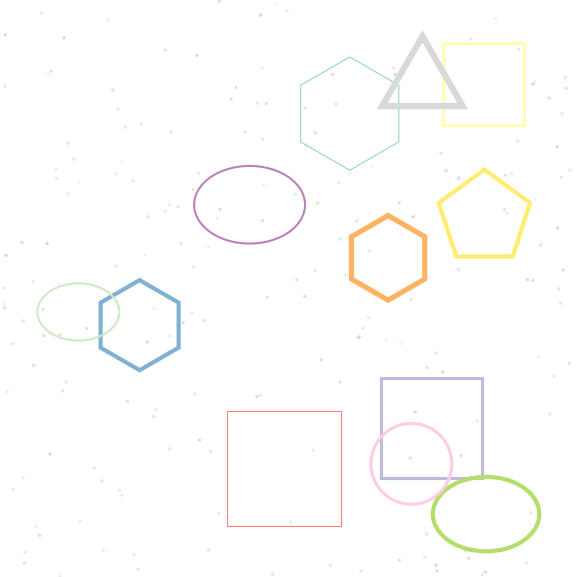[{"shape": "hexagon", "thickness": 0.5, "radius": 0.49, "center": [0.606, 0.802]}, {"shape": "square", "thickness": 1.5, "radius": 0.35, "center": [0.838, 0.853]}, {"shape": "square", "thickness": 1.5, "radius": 0.43, "center": [0.747, 0.258]}, {"shape": "square", "thickness": 0.5, "radius": 0.49, "center": [0.492, 0.188]}, {"shape": "hexagon", "thickness": 2, "radius": 0.39, "center": [0.242, 0.436]}, {"shape": "hexagon", "thickness": 2.5, "radius": 0.37, "center": [0.672, 0.553]}, {"shape": "oval", "thickness": 2, "radius": 0.46, "center": [0.842, 0.109]}, {"shape": "circle", "thickness": 1.5, "radius": 0.35, "center": [0.712, 0.196]}, {"shape": "triangle", "thickness": 3, "radius": 0.4, "center": [0.732, 0.856]}, {"shape": "oval", "thickness": 1, "radius": 0.48, "center": [0.432, 0.645]}, {"shape": "oval", "thickness": 1, "radius": 0.35, "center": [0.136, 0.459]}, {"shape": "pentagon", "thickness": 2, "radius": 0.42, "center": [0.839, 0.622]}]